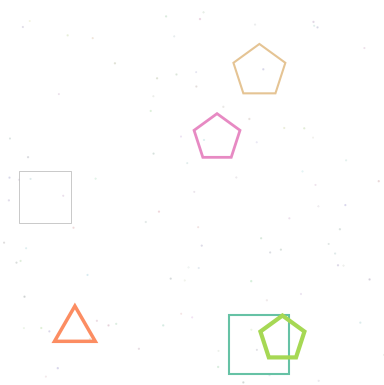[{"shape": "square", "thickness": 1.5, "radius": 0.39, "center": [0.672, 0.105]}, {"shape": "triangle", "thickness": 2.5, "radius": 0.31, "center": [0.195, 0.144]}, {"shape": "pentagon", "thickness": 2, "radius": 0.31, "center": [0.564, 0.642]}, {"shape": "pentagon", "thickness": 3, "radius": 0.3, "center": [0.734, 0.12]}, {"shape": "pentagon", "thickness": 1.5, "radius": 0.35, "center": [0.674, 0.815]}, {"shape": "square", "thickness": 0.5, "radius": 0.34, "center": [0.117, 0.488]}]